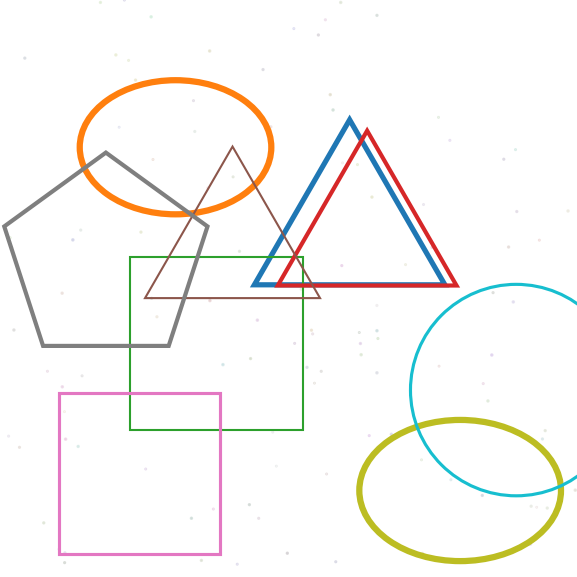[{"shape": "triangle", "thickness": 2.5, "radius": 0.95, "center": [0.605, 0.601]}, {"shape": "oval", "thickness": 3, "radius": 0.83, "center": [0.304, 0.744]}, {"shape": "square", "thickness": 1, "radius": 0.75, "center": [0.375, 0.405]}, {"shape": "triangle", "thickness": 2, "radius": 0.89, "center": [0.636, 0.594]}, {"shape": "triangle", "thickness": 1, "radius": 0.87, "center": [0.403, 0.57]}, {"shape": "square", "thickness": 1.5, "radius": 0.7, "center": [0.242, 0.18]}, {"shape": "pentagon", "thickness": 2, "radius": 0.93, "center": [0.183, 0.55]}, {"shape": "oval", "thickness": 3, "radius": 0.87, "center": [0.797, 0.15]}, {"shape": "circle", "thickness": 1.5, "radius": 0.92, "center": [0.894, 0.324]}]